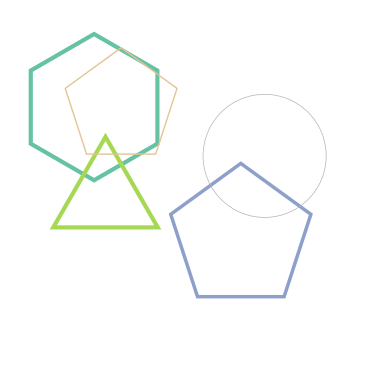[{"shape": "hexagon", "thickness": 3, "radius": 0.95, "center": [0.244, 0.722]}, {"shape": "pentagon", "thickness": 2.5, "radius": 0.96, "center": [0.625, 0.384]}, {"shape": "triangle", "thickness": 3, "radius": 0.78, "center": [0.274, 0.488]}, {"shape": "pentagon", "thickness": 1, "radius": 0.76, "center": [0.315, 0.723]}, {"shape": "circle", "thickness": 0.5, "radius": 0.8, "center": [0.687, 0.595]}]